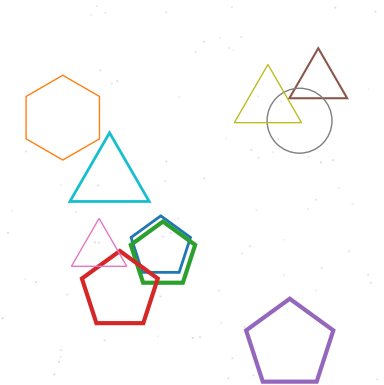[{"shape": "pentagon", "thickness": 2, "radius": 0.41, "center": [0.418, 0.358]}, {"shape": "hexagon", "thickness": 1, "radius": 0.55, "center": [0.163, 0.694]}, {"shape": "pentagon", "thickness": 3, "radius": 0.44, "center": [0.423, 0.337]}, {"shape": "pentagon", "thickness": 3, "radius": 0.52, "center": [0.311, 0.244]}, {"shape": "pentagon", "thickness": 3, "radius": 0.6, "center": [0.753, 0.105]}, {"shape": "triangle", "thickness": 1.5, "radius": 0.43, "center": [0.827, 0.788]}, {"shape": "triangle", "thickness": 1, "radius": 0.41, "center": [0.257, 0.35]}, {"shape": "circle", "thickness": 1, "radius": 0.42, "center": [0.778, 0.686]}, {"shape": "triangle", "thickness": 1, "radius": 0.5, "center": [0.696, 0.732]}, {"shape": "triangle", "thickness": 2, "radius": 0.59, "center": [0.285, 0.536]}]